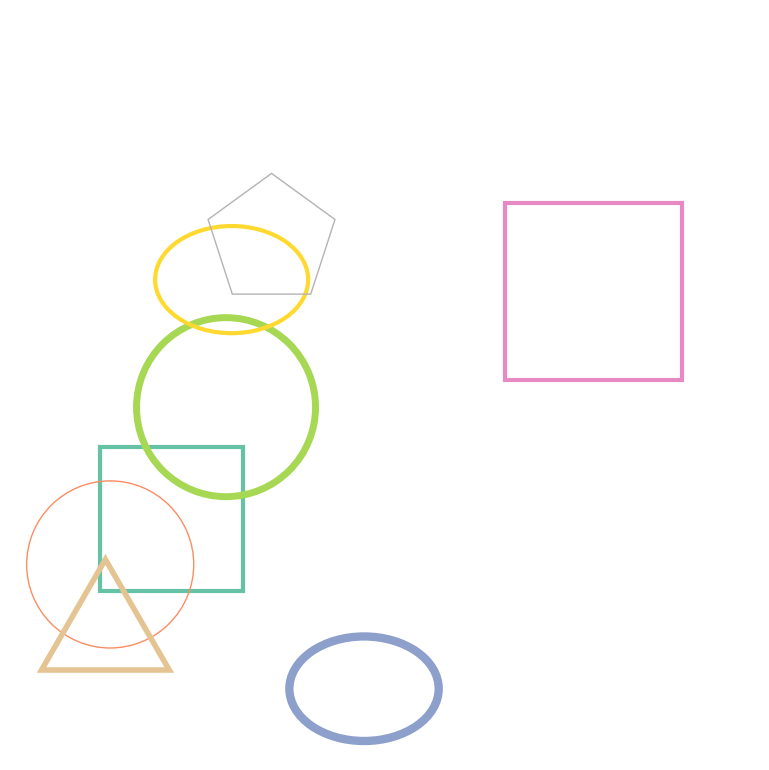[{"shape": "square", "thickness": 1.5, "radius": 0.47, "center": [0.223, 0.326]}, {"shape": "circle", "thickness": 0.5, "radius": 0.54, "center": [0.143, 0.267]}, {"shape": "oval", "thickness": 3, "radius": 0.48, "center": [0.473, 0.106]}, {"shape": "square", "thickness": 1.5, "radius": 0.57, "center": [0.771, 0.621]}, {"shape": "circle", "thickness": 2.5, "radius": 0.58, "center": [0.294, 0.471]}, {"shape": "oval", "thickness": 1.5, "radius": 0.5, "center": [0.301, 0.637]}, {"shape": "triangle", "thickness": 2, "radius": 0.48, "center": [0.137, 0.178]}, {"shape": "pentagon", "thickness": 0.5, "radius": 0.43, "center": [0.353, 0.688]}]